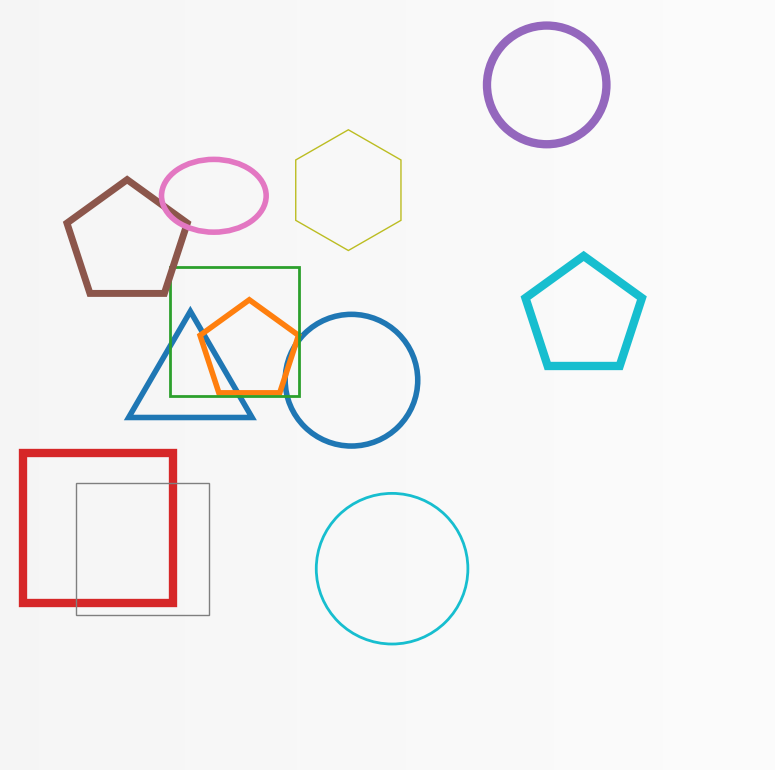[{"shape": "triangle", "thickness": 2, "radius": 0.46, "center": [0.246, 0.504]}, {"shape": "circle", "thickness": 2, "radius": 0.43, "center": [0.453, 0.506]}, {"shape": "pentagon", "thickness": 2, "radius": 0.33, "center": [0.322, 0.544]}, {"shape": "square", "thickness": 1, "radius": 0.42, "center": [0.302, 0.569]}, {"shape": "square", "thickness": 3, "radius": 0.49, "center": [0.126, 0.314]}, {"shape": "circle", "thickness": 3, "radius": 0.39, "center": [0.705, 0.89]}, {"shape": "pentagon", "thickness": 2.5, "radius": 0.41, "center": [0.164, 0.685]}, {"shape": "oval", "thickness": 2, "radius": 0.34, "center": [0.276, 0.746]}, {"shape": "square", "thickness": 0.5, "radius": 0.43, "center": [0.184, 0.287]}, {"shape": "hexagon", "thickness": 0.5, "radius": 0.39, "center": [0.449, 0.753]}, {"shape": "pentagon", "thickness": 3, "radius": 0.39, "center": [0.753, 0.589]}, {"shape": "circle", "thickness": 1, "radius": 0.49, "center": [0.506, 0.261]}]